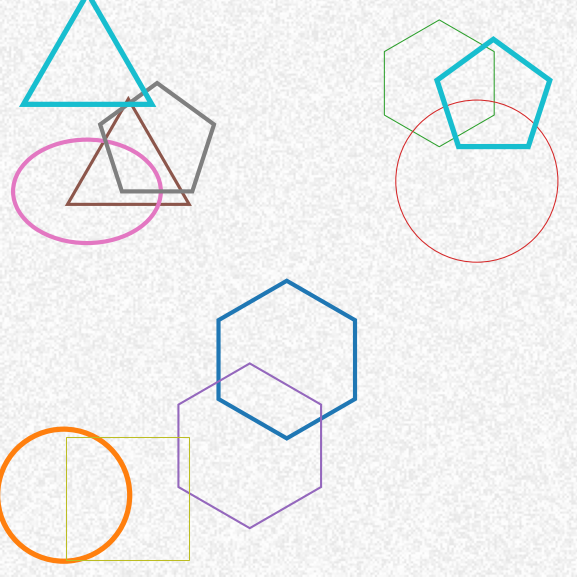[{"shape": "hexagon", "thickness": 2, "radius": 0.68, "center": [0.497, 0.376]}, {"shape": "circle", "thickness": 2.5, "radius": 0.57, "center": [0.11, 0.142]}, {"shape": "hexagon", "thickness": 0.5, "radius": 0.55, "center": [0.761, 0.855]}, {"shape": "circle", "thickness": 0.5, "radius": 0.7, "center": [0.826, 0.685]}, {"shape": "hexagon", "thickness": 1, "radius": 0.71, "center": [0.432, 0.227]}, {"shape": "triangle", "thickness": 1.5, "radius": 0.61, "center": [0.222, 0.706]}, {"shape": "oval", "thickness": 2, "radius": 0.64, "center": [0.151, 0.668]}, {"shape": "pentagon", "thickness": 2, "radius": 0.52, "center": [0.272, 0.752]}, {"shape": "square", "thickness": 0.5, "radius": 0.53, "center": [0.22, 0.136]}, {"shape": "triangle", "thickness": 2.5, "radius": 0.64, "center": [0.152, 0.883]}, {"shape": "pentagon", "thickness": 2.5, "radius": 0.51, "center": [0.854, 0.828]}]